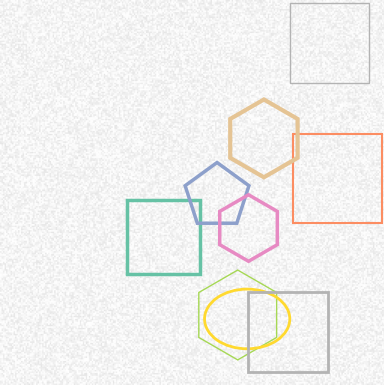[{"shape": "square", "thickness": 2.5, "radius": 0.48, "center": [0.424, 0.385]}, {"shape": "square", "thickness": 1.5, "radius": 0.58, "center": [0.876, 0.536]}, {"shape": "pentagon", "thickness": 2.5, "radius": 0.44, "center": [0.564, 0.491]}, {"shape": "hexagon", "thickness": 2.5, "radius": 0.43, "center": [0.646, 0.408]}, {"shape": "hexagon", "thickness": 1, "radius": 0.58, "center": [0.617, 0.182]}, {"shape": "oval", "thickness": 2, "radius": 0.55, "center": [0.642, 0.172]}, {"shape": "hexagon", "thickness": 3, "radius": 0.51, "center": [0.685, 0.641]}, {"shape": "square", "thickness": 1, "radius": 0.52, "center": [0.856, 0.888]}, {"shape": "square", "thickness": 2, "radius": 0.52, "center": [0.747, 0.137]}]